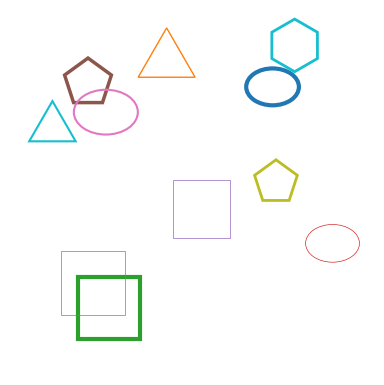[{"shape": "oval", "thickness": 3, "radius": 0.34, "center": [0.708, 0.774]}, {"shape": "triangle", "thickness": 1, "radius": 0.43, "center": [0.433, 0.842]}, {"shape": "square", "thickness": 3, "radius": 0.4, "center": [0.284, 0.201]}, {"shape": "oval", "thickness": 0.5, "radius": 0.35, "center": [0.864, 0.368]}, {"shape": "square", "thickness": 0.5, "radius": 0.37, "center": [0.524, 0.457]}, {"shape": "pentagon", "thickness": 2.5, "radius": 0.32, "center": [0.229, 0.785]}, {"shape": "oval", "thickness": 1.5, "radius": 0.42, "center": [0.275, 0.709]}, {"shape": "square", "thickness": 0.5, "radius": 0.42, "center": [0.241, 0.265]}, {"shape": "pentagon", "thickness": 2, "radius": 0.29, "center": [0.717, 0.527]}, {"shape": "hexagon", "thickness": 2, "radius": 0.34, "center": [0.765, 0.882]}, {"shape": "triangle", "thickness": 1.5, "radius": 0.35, "center": [0.136, 0.668]}]